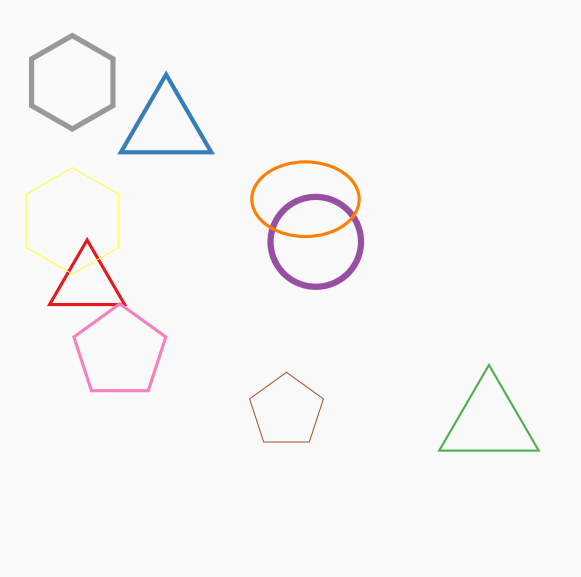[{"shape": "triangle", "thickness": 1.5, "radius": 0.37, "center": [0.15, 0.509]}, {"shape": "triangle", "thickness": 2, "radius": 0.45, "center": [0.286, 0.78]}, {"shape": "triangle", "thickness": 1, "radius": 0.49, "center": [0.841, 0.268]}, {"shape": "circle", "thickness": 3, "radius": 0.39, "center": [0.543, 0.58]}, {"shape": "oval", "thickness": 1.5, "radius": 0.46, "center": [0.526, 0.654]}, {"shape": "hexagon", "thickness": 0.5, "radius": 0.46, "center": [0.125, 0.617]}, {"shape": "pentagon", "thickness": 0.5, "radius": 0.33, "center": [0.493, 0.288]}, {"shape": "pentagon", "thickness": 1.5, "radius": 0.42, "center": [0.206, 0.39]}, {"shape": "hexagon", "thickness": 2.5, "radius": 0.4, "center": [0.124, 0.857]}]